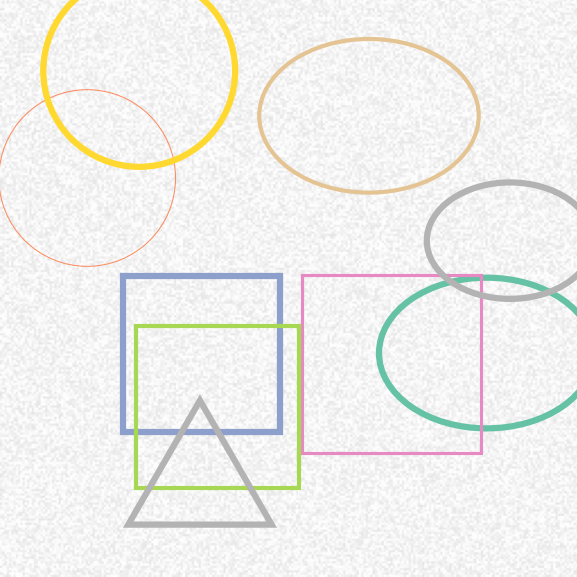[{"shape": "oval", "thickness": 3, "radius": 0.93, "center": [0.843, 0.388]}, {"shape": "circle", "thickness": 0.5, "radius": 0.76, "center": [0.151, 0.691]}, {"shape": "square", "thickness": 3, "radius": 0.68, "center": [0.349, 0.386]}, {"shape": "square", "thickness": 1.5, "radius": 0.77, "center": [0.678, 0.368]}, {"shape": "square", "thickness": 2, "radius": 0.7, "center": [0.377, 0.294]}, {"shape": "circle", "thickness": 3, "radius": 0.83, "center": [0.241, 0.876]}, {"shape": "oval", "thickness": 2, "radius": 0.95, "center": [0.639, 0.799]}, {"shape": "triangle", "thickness": 3, "radius": 0.72, "center": [0.346, 0.162]}, {"shape": "oval", "thickness": 3, "radius": 0.72, "center": [0.883, 0.582]}]